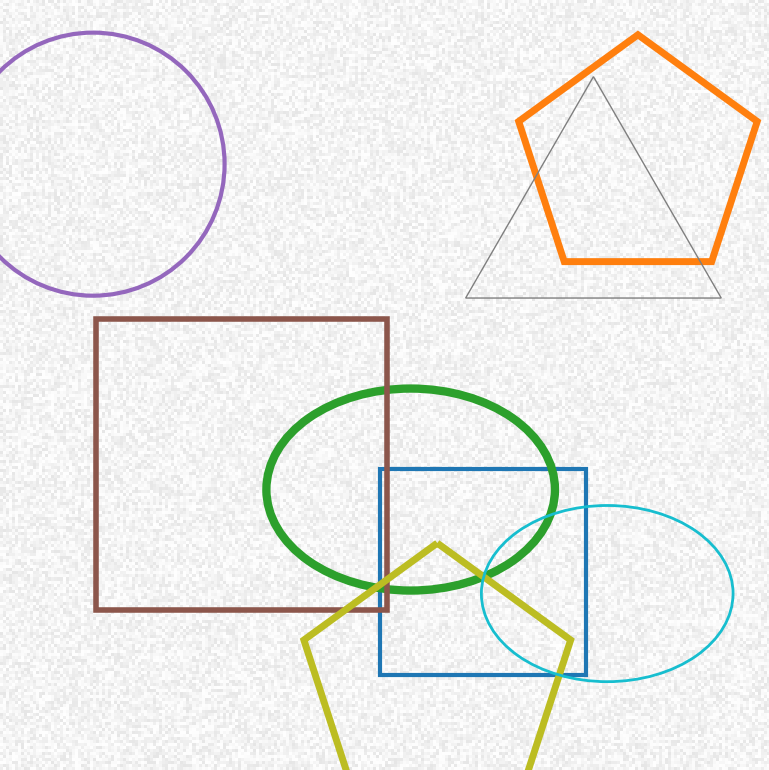[{"shape": "square", "thickness": 1.5, "radius": 0.67, "center": [0.627, 0.257]}, {"shape": "pentagon", "thickness": 2.5, "radius": 0.81, "center": [0.829, 0.792]}, {"shape": "oval", "thickness": 3, "radius": 0.94, "center": [0.533, 0.364]}, {"shape": "circle", "thickness": 1.5, "radius": 0.85, "center": [0.121, 0.787]}, {"shape": "square", "thickness": 2, "radius": 0.94, "center": [0.314, 0.397]}, {"shape": "triangle", "thickness": 0.5, "radius": 0.96, "center": [0.771, 0.709]}, {"shape": "pentagon", "thickness": 2.5, "radius": 0.91, "center": [0.568, 0.113]}, {"shape": "oval", "thickness": 1, "radius": 0.82, "center": [0.789, 0.229]}]